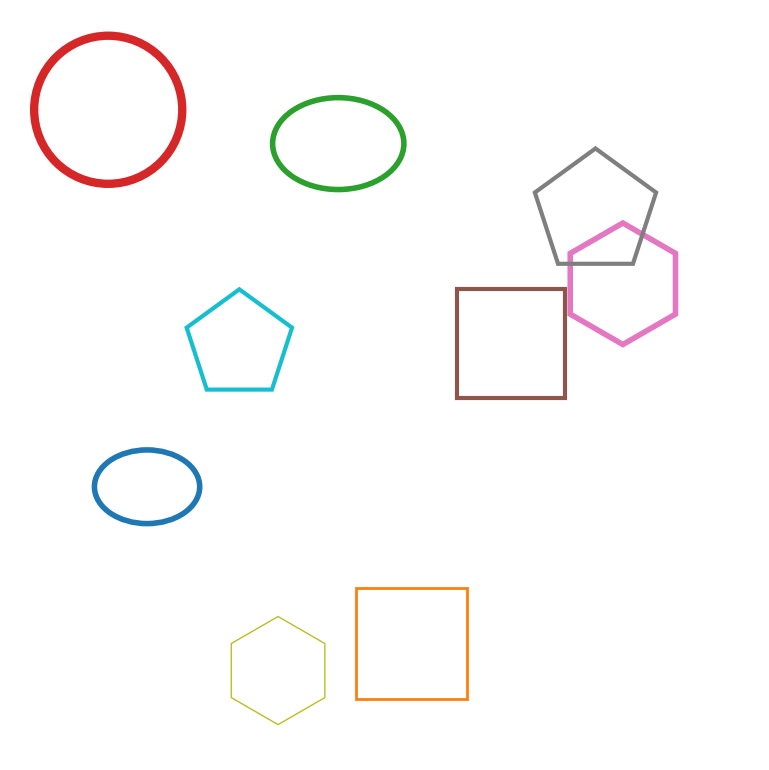[{"shape": "oval", "thickness": 2, "radius": 0.34, "center": [0.191, 0.368]}, {"shape": "square", "thickness": 1, "radius": 0.36, "center": [0.534, 0.164]}, {"shape": "oval", "thickness": 2, "radius": 0.43, "center": [0.439, 0.814]}, {"shape": "circle", "thickness": 3, "radius": 0.48, "center": [0.141, 0.857]}, {"shape": "square", "thickness": 1.5, "radius": 0.35, "center": [0.664, 0.554]}, {"shape": "hexagon", "thickness": 2, "radius": 0.39, "center": [0.809, 0.631]}, {"shape": "pentagon", "thickness": 1.5, "radius": 0.41, "center": [0.773, 0.724]}, {"shape": "hexagon", "thickness": 0.5, "radius": 0.35, "center": [0.361, 0.129]}, {"shape": "pentagon", "thickness": 1.5, "radius": 0.36, "center": [0.311, 0.552]}]